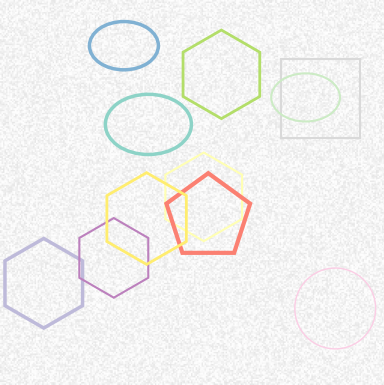[{"shape": "oval", "thickness": 2.5, "radius": 0.56, "center": [0.385, 0.677]}, {"shape": "hexagon", "thickness": 1.5, "radius": 0.58, "center": [0.529, 0.489]}, {"shape": "hexagon", "thickness": 2.5, "radius": 0.58, "center": [0.114, 0.264]}, {"shape": "pentagon", "thickness": 3, "radius": 0.57, "center": [0.541, 0.436]}, {"shape": "oval", "thickness": 2.5, "radius": 0.45, "center": [0.322, 0.881]}, {"shape": "hexagon", "thickness": 2, "radius": 0.58, "center": [0.575, 0.807]}, {"shape": "circle", "thickness": 1, "radius": 0.52, "center": [0.871, 0.199]}, {"shape": "square", "thickness": 1.5, "radius": 0.51, "center": [0.832, 0.743]}, {"shape": "hexagon", "thickness": 1.5, "radius": 0.52, "center": [0.296, 0.33]}, {"shape": "oval", "thickness": 1.5, "radius": 0.45, "center": [0.794, 0.747]}, {"shape": "hexagon", "thickness": 2, "radius": 0.6, "center": [0.381, 0.432]}]